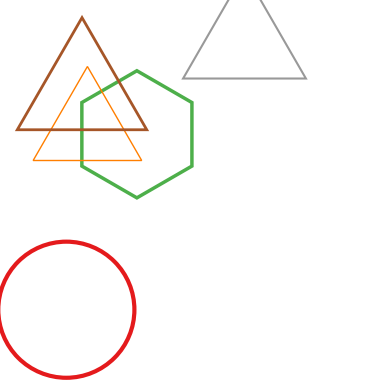[{"shape": "circle", "thickness": 3, "radius": 0.88, "center": [0.172, 0.196]}, {"shape": "hexagon", "thickness": 2.5, "radius": 0.83, "center": [0.356, 0.651]}, {"shape": "triangle", "thickness": 1, "radius": 0.81, "center": [0.227, 0.665]}, {"shape": "triangle", "thickness": 2, "radius": 0.97, "center": [0.213, 0.76]}, {"shape": "triangle", "thickness": 1.5, "radius": 0.92, "center": [0.635, 0.888]}]